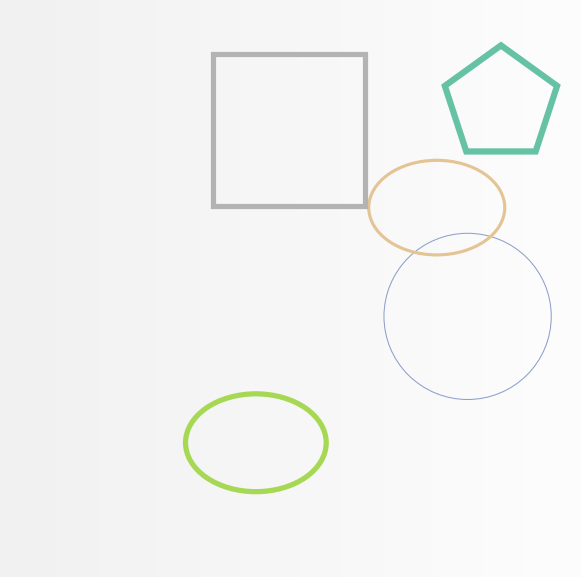[{"shape": "pentagon", "thickness": 3, "radius": 0.51, "center": [0.862, 0.819]}, {"shape": "circle", "thickness": 0.5, "radius": 0.72, "center": [0.804, 0.451]}, {"shape": "oval", "thickness": 2.5, "radius": 0.61, "center": [0.44, 0.232]}, {"shape": "oval", "thickness": 1.5, "radius": 0.59, "center": [0.751, 0.64]}, {"shape": "square", "thickness": 2.5, "radius": 0.66, "center": [0.497, 0.774]}]